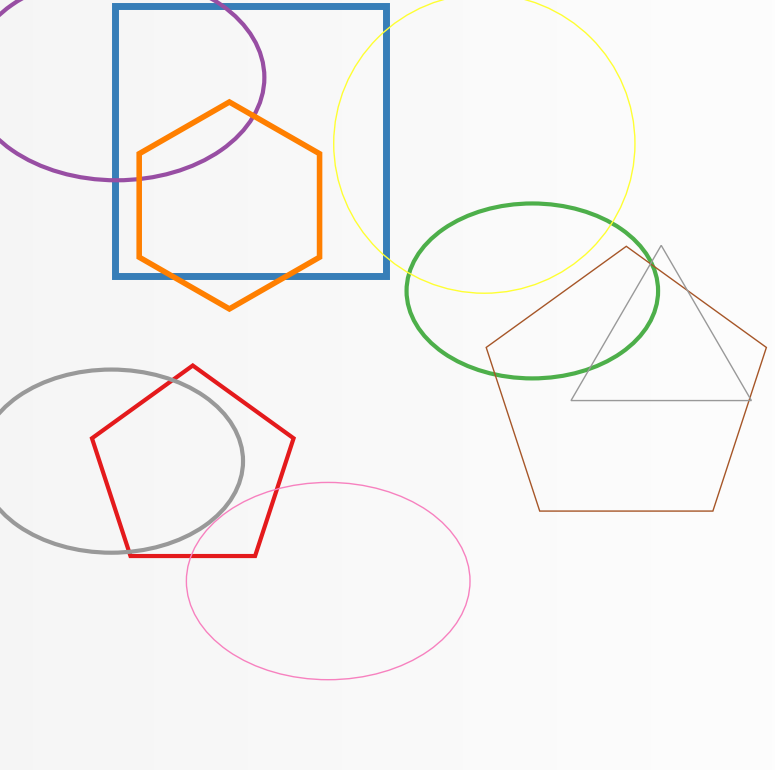[{"shape": "pentagon", "thickness": 1.5, "radius": 0.68, "center": [0.249, 0.389]}, {"shape": "square", "thickness": 2.5, "radius": 0.88, "center": [0.323, 0.817]}, {"shape": "oval", "thickness": 1.5, "radius": 0.81, "center": [0.687, 0.622]}, {"shape": "oval", "thickness": 1.5, "radius": 0.95, "center": [0.15, 0.899]}, {"shape": "hexagon", "thickness": 2, "radius": 0.67, "center": [0.296, 0.733]}, {"shape": "circle", "thickness": 0.5, "radius": 0.97, "center": [0.625, 0.814]}, {"shape": "pentagon", "thickness": 0.5, "radius": 0.95, "center": [0.808, 0.49]}, {"shape": "oval", "thickness": 0.5, "radius": 0.91, "center": [0.423, 0.245]}, {"shape": "triangle", "thickness": 0.5, "radius": 0.67, "center": [0.853, 0.547]}, {"shape": "oval", "thickness": 1.5, "radius": 0.85, "center": [0.144, 0.401]}]